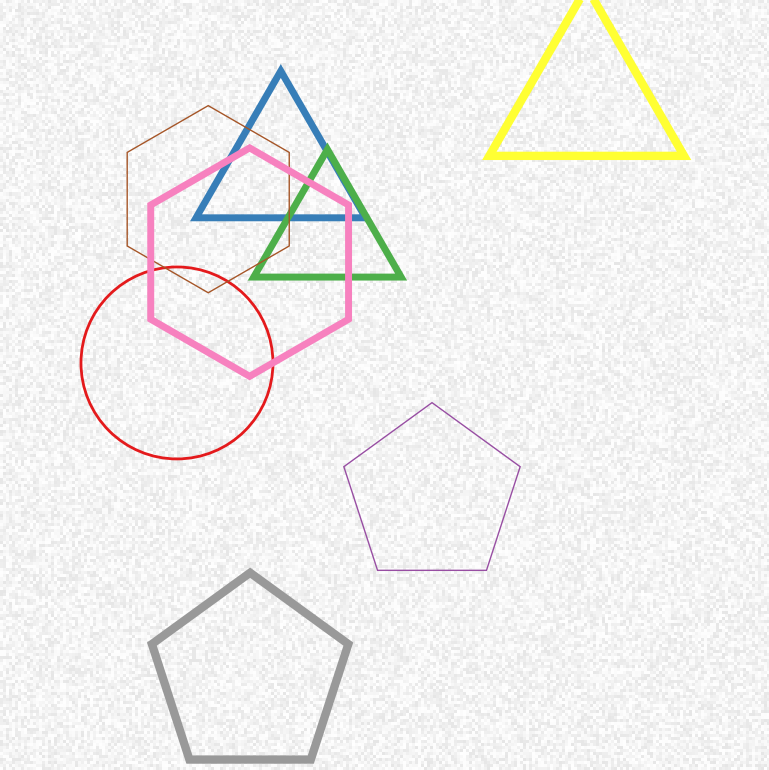[{"shape": "circle", "thickness": 1, "radius": 0.62, "center": [0.23, 0.529]}, {"shape": "triangle", "thickness": 2.5, "radius": 0.64, "center": [0.365, 0.781]}, {"shape": "triangle", "thickness": 2.5, "radius": 0.55, "center": [0.425, 0.695]}, {"shape": "pentagon", "thickness": 0.5, "radius": 0.6, "center": [0.561, 0.357]}, {"shape": "triangle", "thickness": 3, "radius": 0.73, "center": [0.762, 0.871]}, {"shape": "hexagon", "thickness": 0.5, "radius": 0.61, "center": [0.27, 0.741]}, {"shape": "hexagon", "thickness": 2.5, "radius": 0.74, "center": [0.324, 0.66]}, {"shape": "pentagon", "thickness": 3, "radius": 0.67, "center": [0.325, 0.122]}]